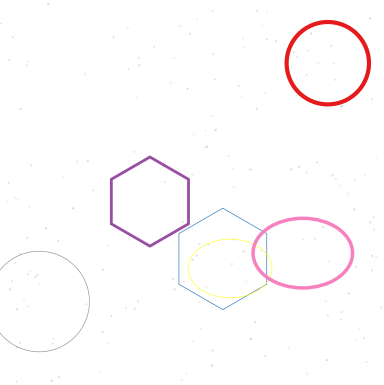[{"shape": "circle", "thickness": 3, "radius": 0.53, "center": [0.851, 0.836]}, {"shape": "hexagon", "thickness": 0.5, "radius": 0.66, "center": [0.579, 0.328]}, {"shape": "hexagon", "thickness": 2, "radius": 0.58, "center": [0.389, 0.476]}, {"shape": "oval", "thickness": 0.5, "radius": 0.54, "center": [0.598, 0.303]}, {"shape": "oval", "thickness": 2.5, "radius": 0.65, "center": [0.787, 0.343]}, {"shape": "circle", "thickness": 0.5, "radius": 0.65, "center": [0.102, 0.217]}]